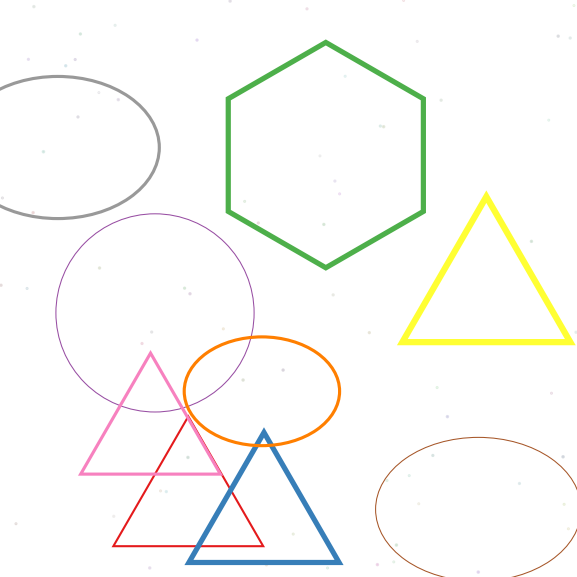[{"shape": "triangle", "thickness": 1, "radius": 0.75, "center": [0.326, 0.128]}, {"shape": "triangle", "thickness": 2.5, "radius": 0.75, "center": [0.457, 0.1]}, {"shape": "hexagon", "thickness": 2.5, "radius": 0.98, "center": [0.564, 0.731]}, {"shape": "circle", "thickness": 0.5, "radius": 0.86, "center": [0.268, 0.457]}, {"shape": "oval", "thickness": 1.5, "radius": 0.67, "center": [0.454, 0.322]}, {"shape": "triangle", "thickness": 3, "radius": 0.84, "center": [0.842, 0.491]}, {"shape": "oval", "thickness": 0.5, "radius": 0.89, "center": [0.828, 0.117]}, {"shape": "triangle", "thickness": 1.5, "radius": 0.7, "center": [0.261, 0.248]}, {"shape": "oval", "thickness": 1.5, "radius": 0.88, "center": [0.1, 0.744]}]